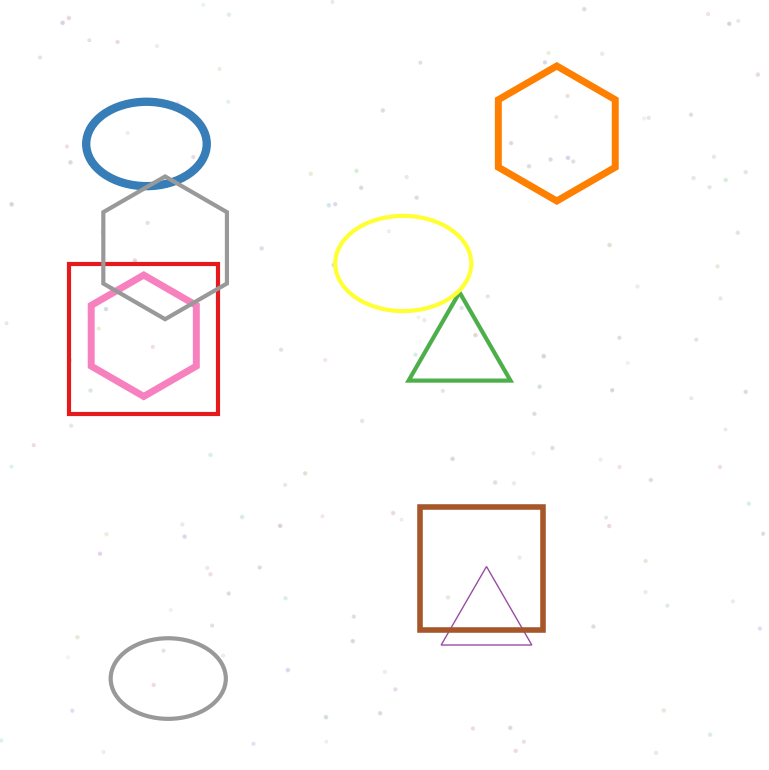[{"shape": "square", "thickness": 1.5, "radius": 0.49, "center": [0.187, 0.56]}, {"shape": "oval", "thickness": 3, "radius": 0.39, "center": [0.19, 0.813]}, {"shape": "triangle", "thickness": 1.5, "radius": 0.38, "center": [0.597, 0.544]}, {"shape": "triangle", "thickness": 0.5, "radius": 0.34, "center": [0.632, 0.196]}, {"shape": "hexagon", "thickness": 2.5, "radius": 0.44, "center": [0.723, 0.827]}, {"shape": "oval", "thickness": 1.5, "radius": 0.44, "center": [0.524, 0.658]}, {"shape": "square", "thickness": 2, "radius": 0.4, "center": [0.626, 0.262]}, {"shape": "hexagon", "thickness": 2.5, "radius": 0.39, "center": [0.187, 0.564]}, {"shape": "oval", "thickness": 1.5, "radius": 0.37, "center": [0.219, 0.119]}, {"shape": "hexagon", "thickness": 1.5, "radius": 0.46, "center": [0.214, 0.678]}]